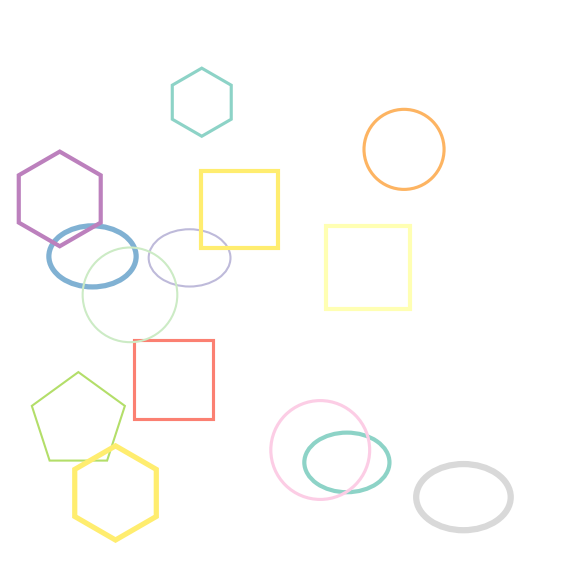[{"shape": "hexagon", "thickness": 1.5, "radius": 0.29, "center": [0.349, 0.822]}, {"shape": "oval", "thickness": 2, "radius": 0.37, "center": [0.601, 0.198]}, {"shape": "square", "thickness": 2, "radius": 0.36, "center": [0.637, 0.536]}, {"shape": "oval", "thickness": 1, "radius": 0.35, "center": [0.328, 0.553]}, {"shape": "square", "thickness": 1.5, "radius": 0.34, "center": [0.3, 0.342]}, {"shape": "oval", "thickness": 2.5, "radius": 0.38, "center": [0.16, 0.555]}, {"shape": "circle", "thickness": 1.5, "radius": 0.35, "center": [0.7, 0.74]}, {"shape": "pentagon", "thickness": 1, "radius": 0.42, "center": [0.136, 0.27]}, {"shape": "circle", "thickness": 1.5, "radius": 0.43, "center": [0.555, 0.22]}, {"shape": "oval", "thickness": 3, "radius": 0.41, "center": [0.803, 0.138]}, {"shape": "hexagon", "thickness": 2, "radius": 0.41, "center": [0.103, 0.655]}, {"shape": "circle", "thickness": 1, "radius": 0.41, "center": [0.225, 0.489]}, {"shape": "square", "thickness": 2, "radius": 0.33, "center": [0.415, 0.637]}, {"shape": "hexagon", "thickness": 2.5, "radius": 0.41, "center": [0.2, 0.146]}]